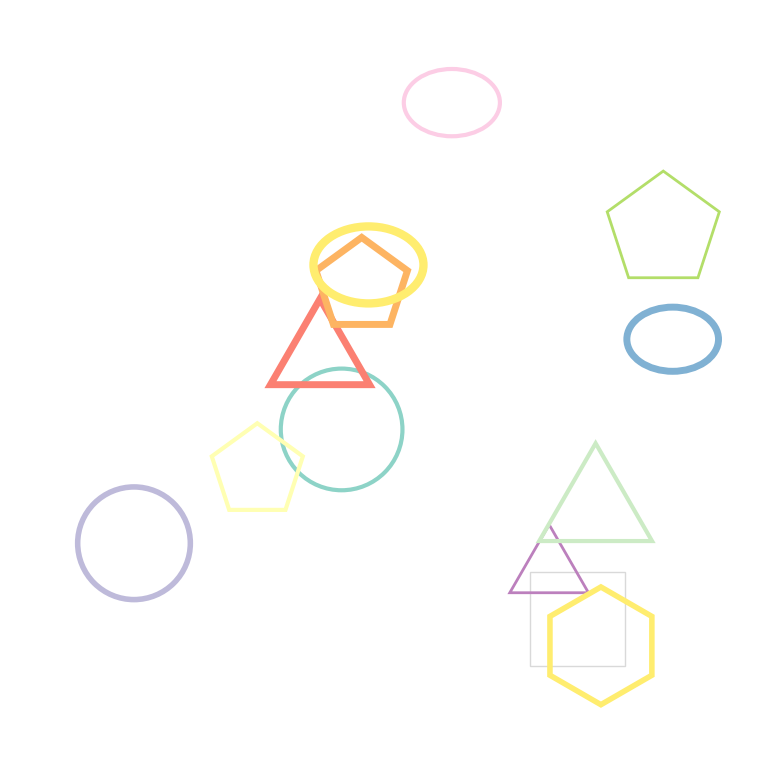[{"shape": "circle", "thickness": 1.5, "radius": 0.4, "center": [0.444, 0.442]}, {"shape": "pentagon", "thickness": 1.5, "radius": 0.31, "center": [0.334, 0.388]}, {"shape": "circle", "thickness": 2, "radius": 0.37, "center": [0.174, 0.294]}, {"shape": "triangle", "thickness": 2.5, "radius": 0.37, "center": [0.416, 0.538]}, {"shape": "oval", "thickness": 2.5, "radius": 0.3, "center": [0.874, 0.559]}, {"shape": "pentagon", "thickness": 2.5, "radius": 0.31, "center": [0.47, 0.629]}, {"shape": "pentagon", "thickness": 1, "radius": 0.38, "center": [0.861, 0.701]}, {"shape": "oval", "thickness": 1.5, "radius": 0.31, "center": [0.587, 0.867]}, {"shape": "square", "thickness": 0.5, "radius": 0.31, "center": [0.75, 0.196]}, {"shape": "triangle", "thickness": 1, "radius": 0.29, "center": [0.713, 0.26]}, {"shape": "triangle", "thickness": 1.5, "radius": 0.42, "center": [0.774, 0.34]}, {"shape": "oval", "thickness": 3, "radius": 0.36, "center": [0.479, 0.656]}, {"shape": "hexagon", "thickness": 2, "radius": 0.38, "center": [0.78, 0.161]}]